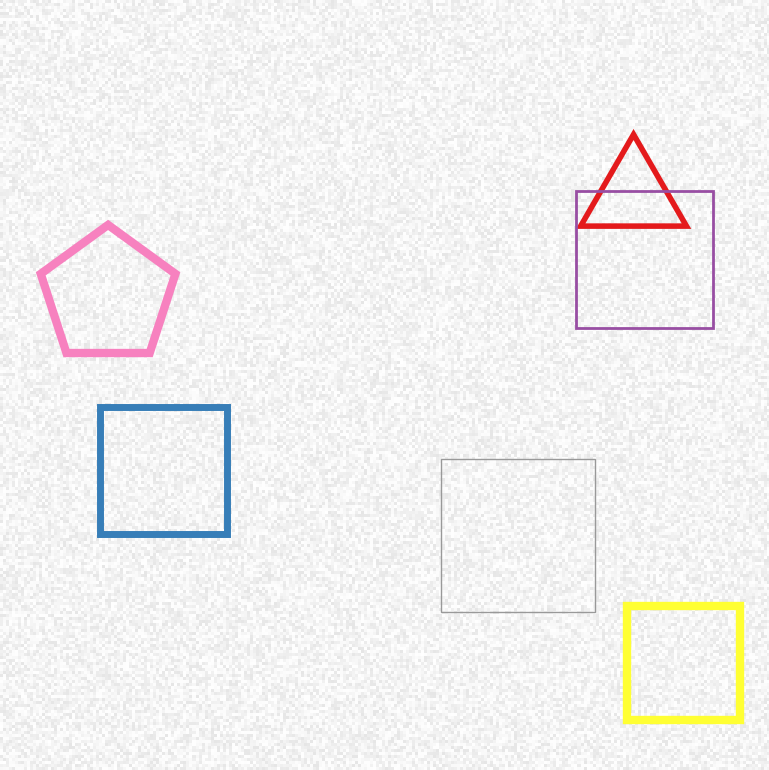[{"shape": "triangle", "thickness": 2, "radius": 0.4, "center": [0.823, 0.746]}, {"shape": "square", "thickness": 2.5, "radius": 0.41, "center": [0.212, 0.389]}, {"shape": "square", "thickness": 1, "radius": 0.45, "center": [0.837, 0.663]}, {"shape": "square", "thickness": 3, "radius": 0.37, "center": [0.888, 0.139]}, {"shape": "pentagon", "thickness": 3, "radius": 0.46, "center": [0.14, 0.616]}, {"shape": "square", "thickness": 0.5, "radius": 0.5, "center": [0.673, 0.305]}]